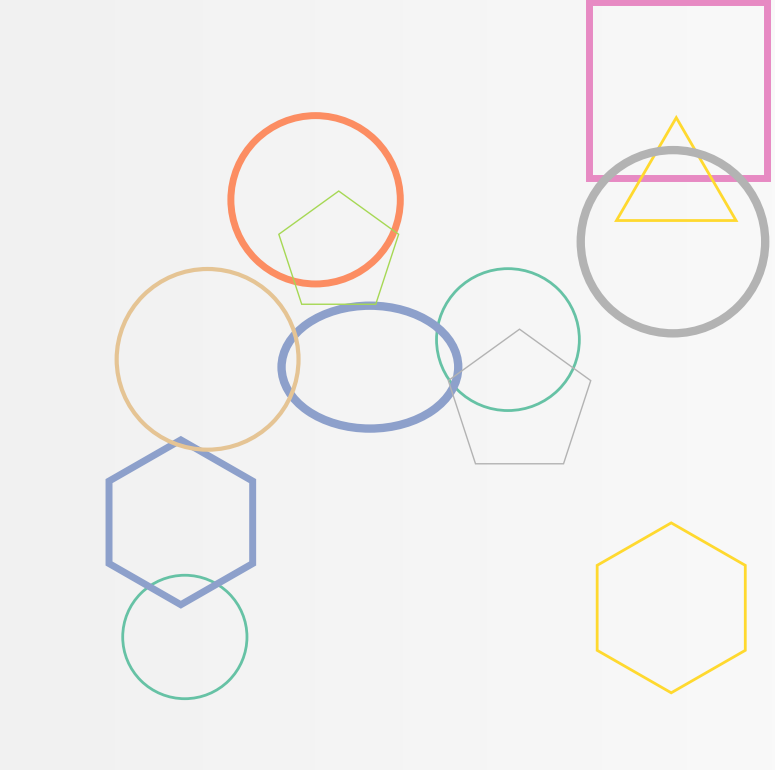[{"shape": "circle", "thickness": 1, "radius": 0.46, "center": [0.655, 0.559]}, {"shape": "circle", "thickness": 1, "radius": 0.4, "center": [0.239, 0.173]}, {"shape": "circle", "thickness": 2.5, "radius": 0.55, "center": [0.407, 0.741]}, {"shape": "oval", "thickness": 3, "radius": 0.57, "center": [0.477, 0.523]}, {"shape": "hexagon", "thickness": 2.5, "radius": 0.54, "center": [0.233, 0.322]}, {"shape": "square", "thickness": 2.5, "radius": 0.57, "center": [0.875, 0.883]}, {"shape": "pentagon", "thickness": 0.5, "radius": 0.41, "center": [0.437, 0.671]}, {"shape": "triangle", "thickness": 1, "radius": 0.45, "center": [0.873, 0.758]}, {"shape": "hexagon", "thickness": 1, "radius": 0.55, "center": [0.866, 0.211]}, {"shape": "circle", "thickness": 1.5, "radius": 0.59, "center": [0.268, 0.533]}, {"shape": "circle", "thickness": 3, "radius": 0.6, "center": [0.868, 0.686]}, {"shape": "pentagon", "thickness": 0.5, "radius": 0.48, "center": [0.67, 0.476]}]